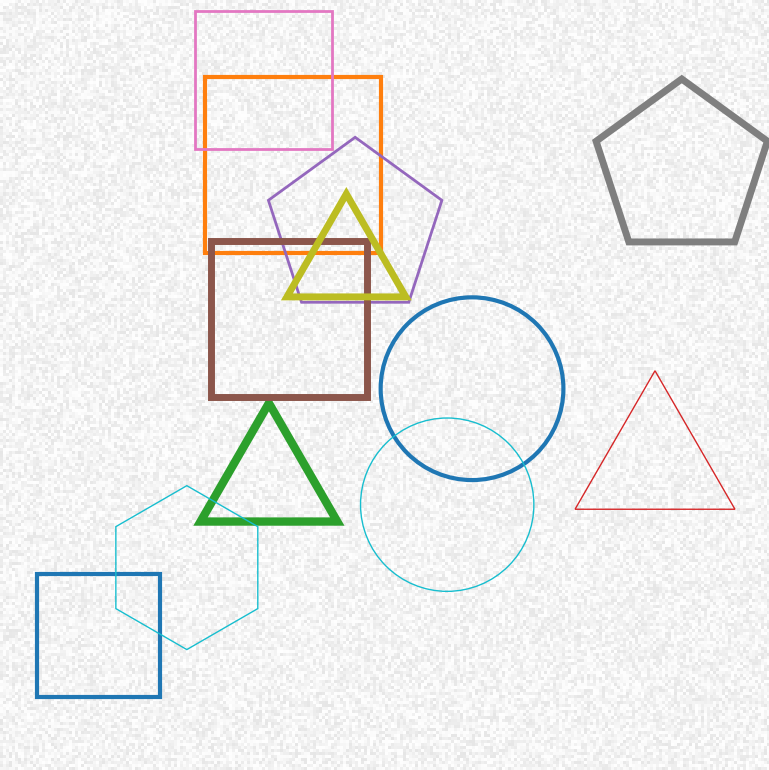[{"shape": "square", "thickness": 1.5, "radius": 0.4, "center": [0.128, 0.175]}, {"shape": "circle", "thickness": 1.5, "radius": 0.59, "center": [0.613, 0.495]}, {"shape": "square", "thickness": 1.5, "radius": 0.57, "center": [0.38, 0.786]}, {"shape": "triangle", "thickness": 3, "radius": 0.51, "center": [0.349, 0.374]}, {"shape": "triangle", "thickness": 0.5, "radius": 0.6, "center": [0.851, 0.399]}, {"shape": "pentagon", "thickness": 1, "radius": 0.59, "center": [0.461, 0.703]}, {"shape": "square", "thickness": 2.5, "radius": 0.51, "center": [0.376, 0.586]}, {"shape": "square", "thickness": 1, "radius": 0.45, "center": [0.342, 0.896]}, {"shape": "pentagon", "thickness": 2.5, "radius": 0.58, "center": [0.885, 0.78]}, {"shape": "triangle", "thickness": 2.5, "radius": 0.45, "center": [0.45, 0.659]}, {"shape": "circle", "thickness": 0.5, "radius": 0.56, "center": [0.581, 0.345]}, {"shape": "hexagon", "thickness": 0.5, "radius": 0.53, "center": [0.243, 0.263]}]